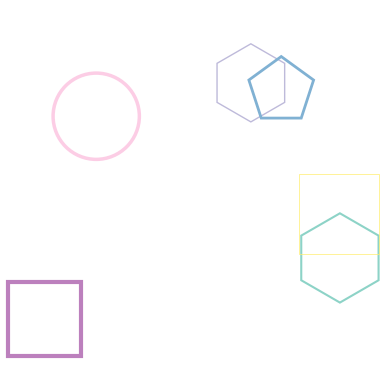[{"shape": "hexagon", "thickness": 1.5, "radius": 0.58, "center": [0.883, 0.33]}, {"shape": "hexagon", "thickness": 1, "radius": 0.51, "center": [0.652, 0.785]}, {"shape": "pentagon", "thickness": 2, "radius": 0.44, "center": [0.73, 0.765]}, {"shape": "circle", "thickness": 2.5, "radius": 0.56, "center": [0.25, 0.698]}, {"shape": "square", "thickness": 3, "radius": 0.48, "center": [0.115, 0.171]}, {"shape": "square", "thickness": 0.5, "radius": 0.52, "center": [0.88, 0.445]}]